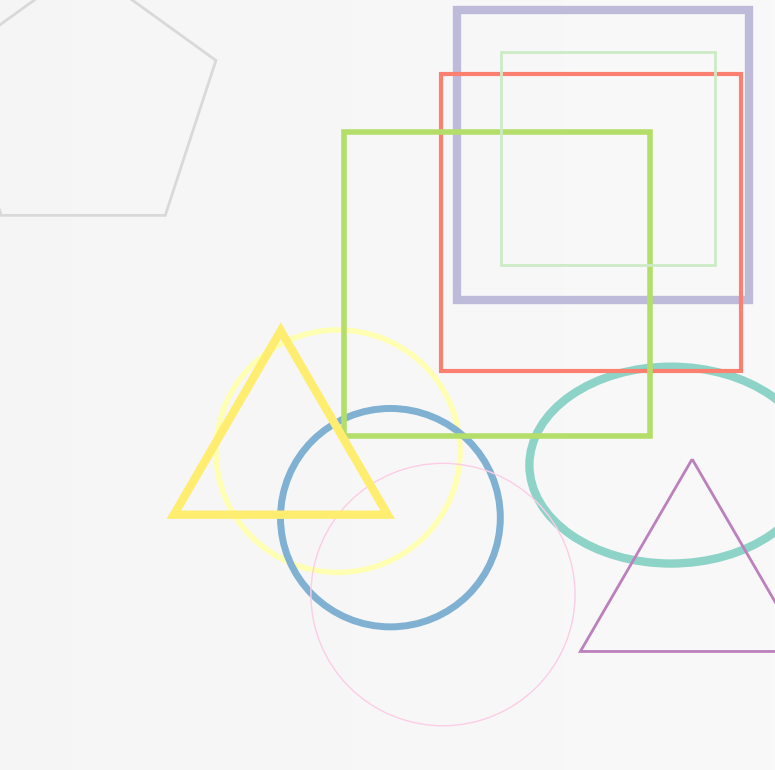[{"shape": "oval", "thickness": 3, "radius": 0.91, "center": [0.866, 0.396]}, {"shape": "circle", "thickness": 2, "radius": 0.79, "center": [0.436, 0.414]}, {"shape": "square", "thickness": 3, "radius": 0.94, "center": [0.778, 0.798]}, {"shape": "square", "thickness": 1.5, "radius": 0.97, "center": [0.763, 0.711]}, {"shape": "circle", "thickness": 2.5, "radius": 0.71, "center": [0.504, 0.328]}, {"shape": "square", "thickness": 2, "radius": 0.99, "center": [0.642, 0.631]}, {"shape": "circle", "thickness": 0.5, "radius": 0.85, "center": [0.572, 0.228]}, {"shape": "pentagon", "thickness": 1, "radius": 0.9, "center": [0.107, 0.866]}, {"shape": "triangle", "thickness": 1, "radius": 0.83, "center": [0.893, 0.237]}, {"shape": "square", "thickness": 1, "radius": 0.69, "center": [0.785, 0.794]}, {"shape": "triangle", "thickness": 3, "radius": 0.8, "center": [0.362, 0.411]}]